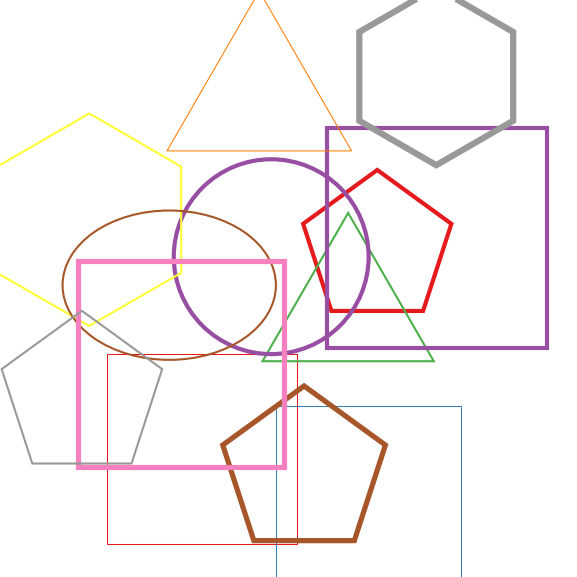[{"shape": "square", "thickness": 0.5, "radius": 0.82, "center": [0.35, 0.222]}, {"shape": "pentagon", "thickness": 2, "radius": 0.67, "center": [0.653, 0.57]}, {"shape": "square", "thickness": 0.5, "radius": 0.8, "center": [0.638, 0.137]}, {"shape": "triangle", "thickness": 1, "radius": 0.86, "center": [0.603, 0.459]}, {"shape": "circle", "thickness": 2, "radius": 0.84, "center": [0.47, 0.555]}, {"shape": "square", "thickness": 2, "radius": 0.95, "center": [0.757, 0.587]}, {"shape": "triangle", "thickness": 0.5, "radius": 0.92, "center": [0.449, 0.83]}, {"shape": "hexagon", "thickness": 1, "radius": 0.92, "center": [0.154, 0.619]}, {"shape": "oval", "thickness": 1, "radius": 0.92, "center": [0.293, 0.505]}, {"shape": "pentagon", "thickness": 2.5, "radius": 0.74, "center": [0.527, 0.183]}, {"shape": "square", "thickness": 2.5, "radius": 0.89, "center": [0.313, 0.369]}, {"shape": "hexagon", "thickness": 3, "radius": 0.77, "center": [0.755, 0.867]}, {"shape": "pentagon", "thickness": 1, "radius": 0.73, "center": [0.142, 0.315]}]